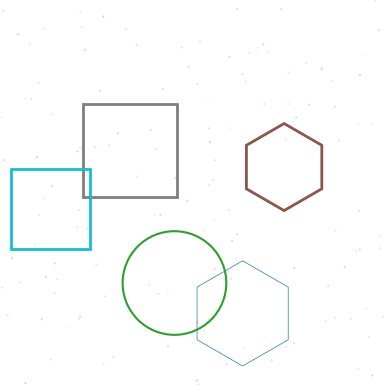[{"shape": "hexagon", "thickness": 0.5, "radius": 0.68, "center": [0.63, 0.186]}, {"shape": "circle", "thickness": 1.5, "radius": 0.67, "center": [0.453, 0.265]}, {"shape": "hexagon", "thickness": 2, "radius": 0.57, "center": [0.738, 0.566]}, {"shape": "square", "thickness": 2, "radius": 0.61, "center": [0.338, 0.61]}, {"shape": "square", "thickness": 2, "radius": 0.52, "center": [0.131, 0.457]}]